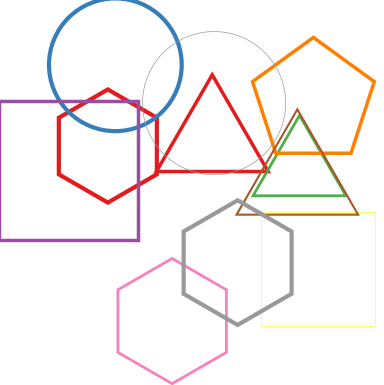[{"shape": "triangle", "thickness": 2.5, "radius": 0.84, "center": [0.551, 0.638]}, {"shape": "hexagon", "thickness": 3, "radius": 0.73, "center": [0.28, 0.621]}, {"shape": "circle", "thickness": 3, "radius": 0.86, "center": [0.3, 0.832]}, {"shape": "triangle", "thickness": 2, "radius": 0.7, "center": [0.778, 0.561]}, {"shape": "square", "thickness": 2.5, "radius": 0.9, "center": [0.178, 0.557]}, {"shape": "pentagon", "thickness": 2.5, "radius": 0.83, "center": [0.814, 0.737]}, {"shape": "square", "thickness": 0.5, "radius": 0.74, "center": [0.826, 0.301]}, {"shape": "triangle", "thickness": 1.5, "radius": 0.91, "center": [0.772, 0.534]}, {"shape": "hexagon", "thickness": 2, "radius": 0.81, "center": [0.447, 0.166]}, {"shape": "hexagon", "thickness": 3, "radius": 0.81, "center": [0.617, 0.318]}, {"shape": "circle", "thickness": 0.5, "radius": 0.93, "center": [0.556, 0.732]}]